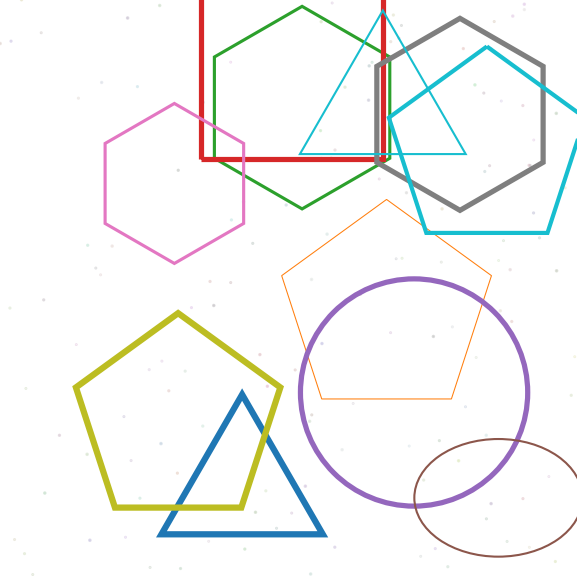[{"shape": "triangle", "thickness": 3, "radius": 0.81, "center": [0.419, 0.155]}, {"shape": "pentagon", "thickness": 0.5, "radius": 0.95, "center": [0.669, 0.463]}, {"shape": "hexagon", "thickness": 1.5, "radius": 0.88, "center": [0.523, 0.813]}, {"shape": "square", "thickness": 2.5, "radius": 0.79, "center": [0.506, 0.882]}, {"shape": "circle", "thickness": 2.5, "radius": 0.98, "center": [0.717, 0.319]}, {"shape": "oval", "thickness": 1, "radius": 0.73, "center": [0.863, 0.137]}, {"shape": "hexagon", "thickness": 1.5, "radius": 0.69, "center": [0.302, 0.681]}, {"shape": "hexagon", "thickness": 2.5, "radius": 0.83, "center": [0.796, 0.801]}, {"shape": "pentagon", "thickness": 3, "radius": 0.93, "center": [0.308, 0.271]}, {"shape": "triangle", "thickness": 1, "radius": 0.83, "center": [0.663, 0.815]}, {"shape": "pentagon", "thickness": 2, "radius": 0.89, "center": [0.843, 0.74]}]